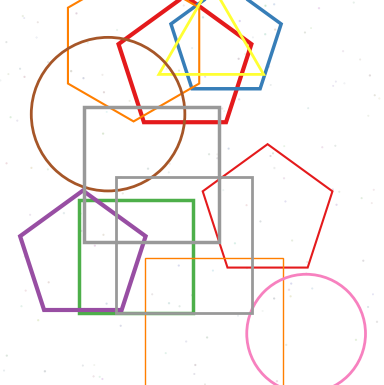[{"shape": "pentagon", "thickness": 1.5, "radius": 0.89, "center": [0.695, 0.448]}, {"shape": "pentagon", "thickness": 3, "radius": 0.91, "center": [0.48, 0.829]}, {"shape": "pentagon", "thickness": 2.5, "radius": 0.75, "center": [0.587, 0.891]}, {"shape": "square", "thickness": 2.5, "radius": 0.74, "center": [0.353, 0.334]}, {"shape": "pentagon", "thickness": 3, "radius": 0.86, "center": [0.215, 0.333]}, {"shape": "hexagon", "thickness": 1.5, "radius": 0.98, "center": [0.347, 0.882]}, {"shape": "square", "thickness": 1, "radius": 0.9, "center": [0.556, 0.15]}, {"shape": "triangle", "thickness": 2, "radius": 0.79, "center": [0.549, 0.885]}, {"shape": "circle", "thickness": 2, "radius": 1.0, "center": [0.281, 0.704]}, {"shape": "circle", "thickness": 2, "radius": 0.77, "center": [0.795, 0.133]}, {"shape": "square", "thickness": 2.5, "radius": 0.88, "center": [0.395, 0.546]}, {"shape": "square", "thickness": 2, "radius": 0.88, "center": [0.477, 0.363]}]